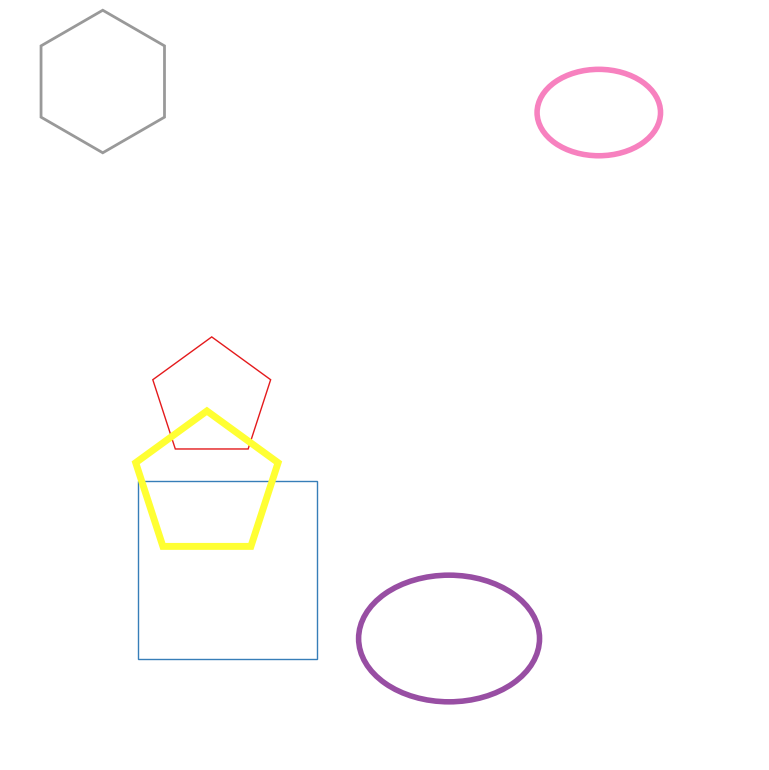[{"shape": "pentagon", "thickness": 0.5, "radius": 0.4, "center": [0.275, 0.482]}, {"shape": "square", "thickness": 0.5, "radius": 0.58, "center": [0.296, 0.26]}, {"shape": "oval", "thickness": 2, "radius": 0.59, "center": [0.583, 0.171]}, {"shape": "pentagon", "thickness": 2.5, "radius": 0.49, "center": [0.269, 0.369]}, {"shape": "oval", "thickness": 2, "radius": 0.4, "center": [0.778, 0.854]}, {"shape": "hexagon", "thickness": 1, "radius": 0.46, "center": [0.133, 0.894]}]